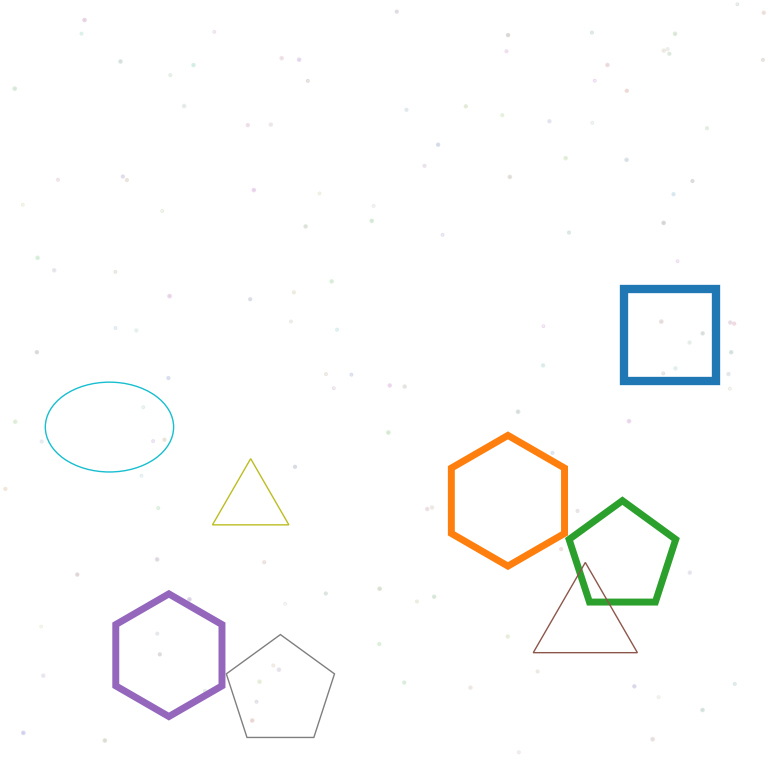[{"shape": "square", "thickness": 3, "radius": 0.3, "center": [0.87, 0.565]}, {"shape": "hexagon", "thickness": 2.5, "radius": 0.42, "center": [0.66, 0.35]}, {"shape": "pentagon", "thickness": 2.5, "radius": 0.36, "center": [0.808, 0.277]}, {"shape": "hexagon", "thickness": 2.5, "radius": 0.4, "center": [0.219, 0.149]}, {"shape": "triangle", "thickness": 0.5, "radius": 0.39, "center": [0.76, 0.191]}, {"shape": "pentagon", "thickness": 0.5, "radius": 0.37, "center": [0.364, 0.102]}, {"shape": "triangle", "thickness": 0.5, "radius": 0.29, "center": [0.326, 0.347]}, {"shape": "oval", "thickness": 0.5, "radius": 0.42, "center": [0.142, 0.445]}]